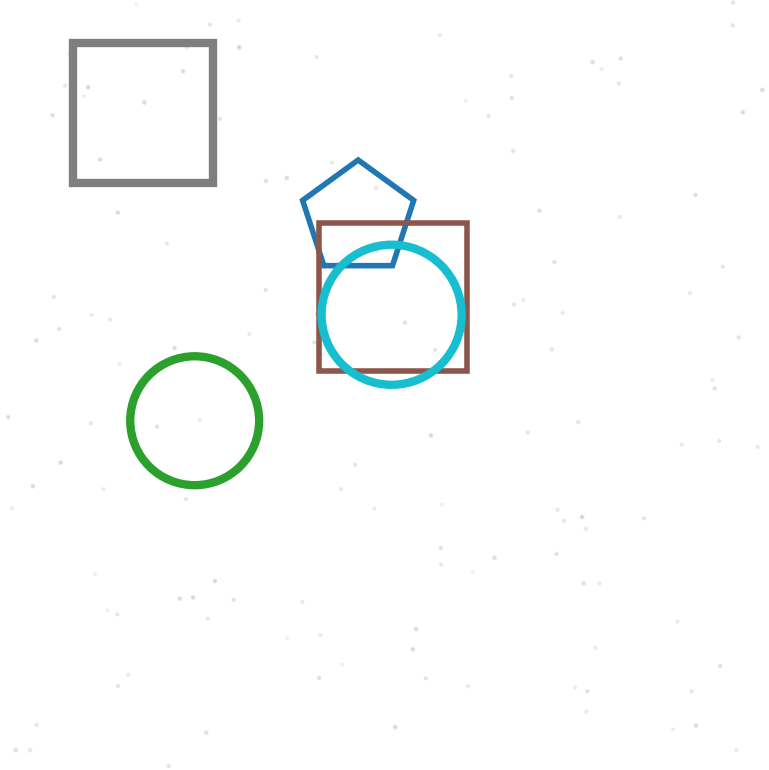[{"shape": "pentagon", "thickness": 2, "radius": 0.38, "center": [0.465, 0.716]}, {"shape": "circle", "thickness": 3, "radius": 0.42, "center": [0.253, 0.454]}, {"shape": "square", "thickness": 2, "radius": 0.48, "center": [0.51, 0.614]}, {"shape": "square", "thickness": 3, "radius": 0.45, "center": [0.185, 0.853]}, {"shape": "circle", "thickness": 3, "radius": 0.45, "center": [0.509, 0.591]}]